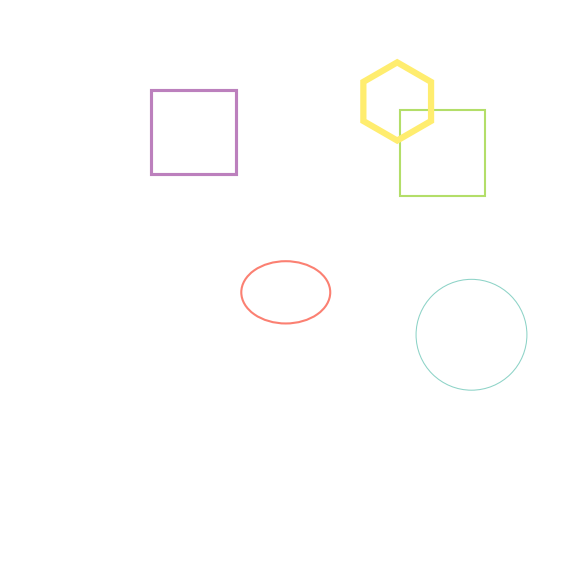[{"shape": "circle", "thickness": 0.5, "radius": 0.48, "center": [0.816, 0.419]}, {"shape": "oval", "thickness": 1, "radius": 0.39, "center": [0.495, 0.493]}, {"shape": "square", "thickness": 1, "radius": 0.37, "center": [0.766, 0.734]}, {"shape": "square", "thickness": 1.5, "radius": 0.37, "center": [0.335, 0.77]}, {"shape": "hexagon", "thickness": 3, "radius": 0.34, "center": [0.688, 0.823]}]